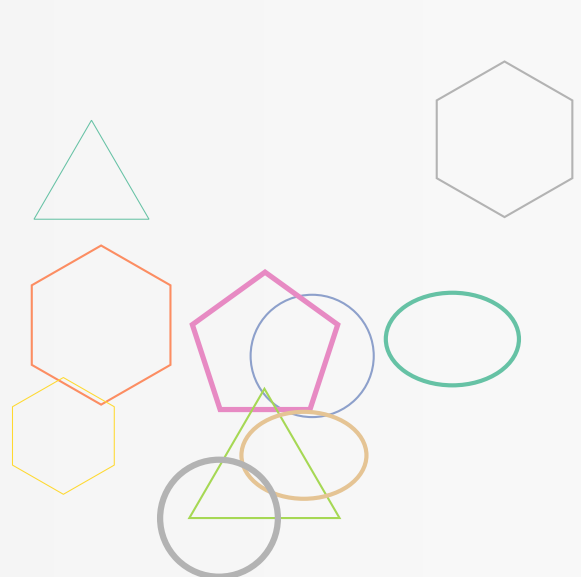[{"shape": "triangle", "thickness": 0.5, "radius": 0.57, "center": [0.157, 0.677]}, {"shape": "oval", "thickness": 2, "radius": 0.57, "center": [0.778, 0.412]}, {"shape": "hexagon", "thickness": 1, "radius": 0.69, "center": [0.174, 0.436]}, {"shape": "circle", "thickness": 1, "radius": 0.53, "center": [0.537, 0.383]}, {"shape": "pentagon", "thickness": 2.5, "radius": 0.66, "center": [0.456, 0.396]}, {"shape": "triangle", "thickness": 1, "radius": 0.75, "center": [0.455, 0.177]}, {"shape": "hexagon", "thickness": 0.5, "radius": 0.51, "center": [0.109, 0.244]}, {"shape": "oval", "thickness": 2, "radius": 0.54, "center": [0.523, 0.211]}, {"shape": "hexagon", "thickness": 1, "radius": 0.67, "center": [0.868, 0.758]}, {"shape": "circle", "thickness": 3, "radius": 0.51, "center": [0.377, 0.102]}]